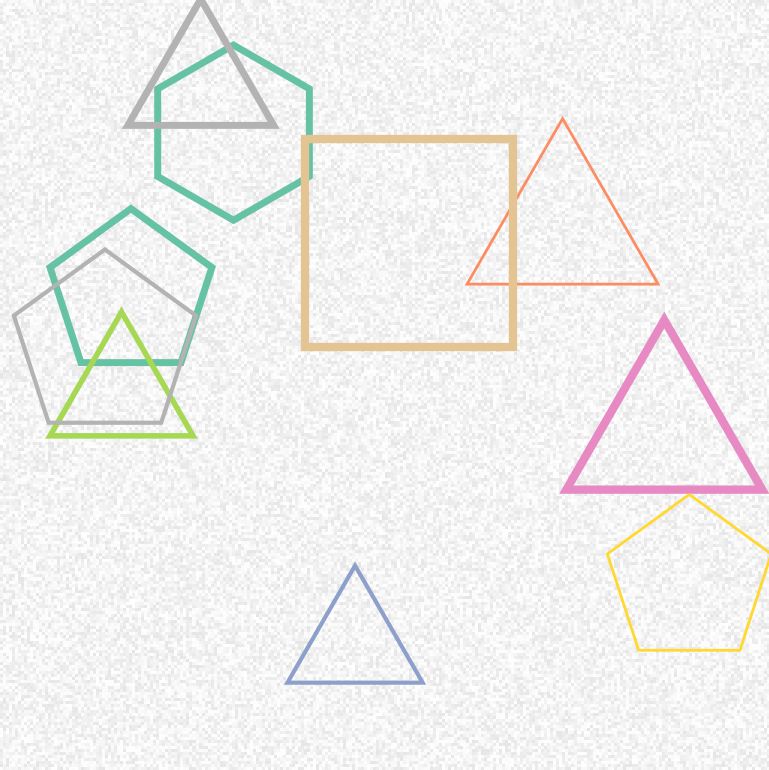[{"shape": "hexagon", "thickness": 2.5, "radius": 0.57, "center": [0.303, 0.828]}, {"shape": "pentagon", "thickness": 2.5, "radius": 0.55, "center": [0.17, 0.619]}, {"shape": "triangle", "thickness": 1, "radius": 0.72, "center": [0.731, 0.703]}, {"shape": "triangle", "thickness": 1.5, "radius": 0.51, "center": [0.461, 0.164]}, {"shape": "triangle", "thickness": 3, "radius": 0.73, "center": [0.863, 0.438]}, {"shape": "triangle", "thickness": 2, "radius": 0.54, "center": [0.158, 0.488]}, {"shape": "pentagon", "thickness": 1, "radius": 0.56, "center": [0.895, 0.246]}, {"shape": "square", "thickness": 3, "radius": 0.68, "center": [0.531, 0.685]}, {"shape": "triangle", "thickness": 2.5, "radius": 0.55, "center": [0.261, 0.892]}, {"shape": "pentagon", "thickness": 1.5, "radius": 0.62, "center": [0.136, 0.552]}]